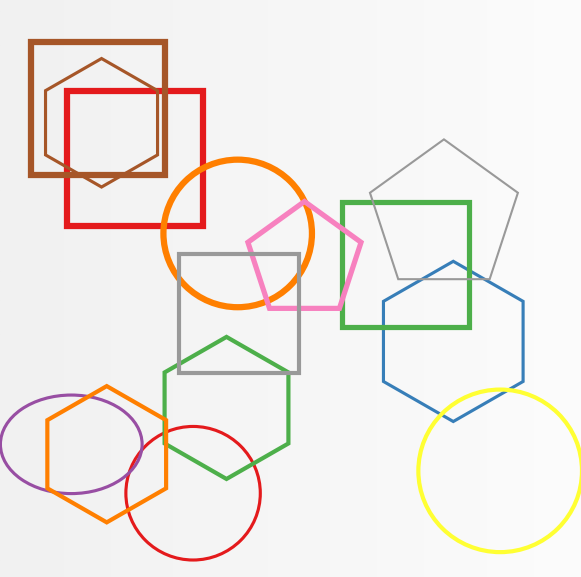[{"shape": "circle", "thickness": 1.5, "radius": 0.58, "center": [0.332, 0.145]}, {"shape": "square", "thickness": 3, "radius": 0.59, "center": [0.232, 0.725]}, {"shape": "hexagon", "thickness": 1.5, "radius": 0.69, "center": [0.78, 0.408]}, {"shape": "square", "thickness": 2.5, "radius": 0.54, "center": [0.698, 0.541]}, {"shape": "hexagon", "thickness": 2, "radius": 0.62, "center": [0.39, 0.293]}, {"shape": "oval", "thickness": 1.5, "radius": 0.61, "center": [0.123, 0.23]}, {"shape": "circle", "thickness": 3, "radius": 0.64, "center": [0.409, 0.595]}, {"shape": "hexagon", "thickness": 2, "radius": 0.59, "center": [0.184, 0.213]}, {"shape": "circle", "thickness": 2, "radius": 0.7, "center": [0.861, 0.184]}, {"shape": "square", "thickness": 3, "radius": 0.58, "center": [0.169, 0.812]}, {"shape": "hexagon", "thickness": 1.5, "radius": 0.56, "center": [0.175, 0.787]}, {"shape": "pentagon", "thickness": 2.5, "radius": 0.51, "center": [0.524, 0.548]}, {"shape": "square", "thickness": 2, "radius": 0.51, "center": [0.411, 0.456]}, {"shape": "pentagon", "thickness": 1, "radius": 0.67, "center": [0.764, 0.624]}]